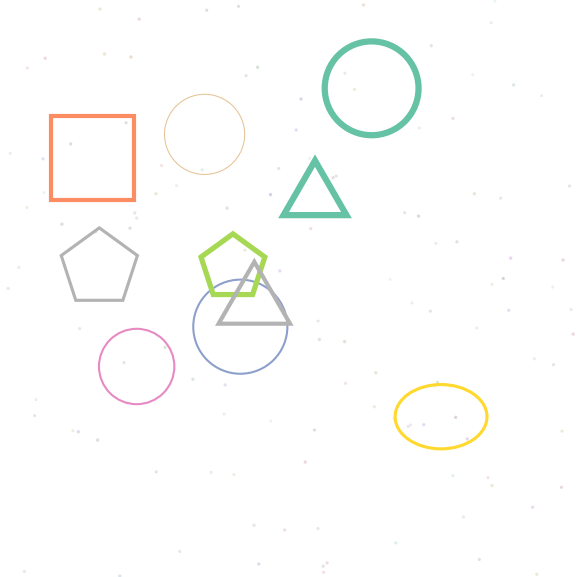[{"shape": "circle", "thickness": 3, "radius": 0.41, "center": [0.644, 0.846]}, {"shape": "triangle", "thickness": 3, "radius": 0.31, "center": [0.545, 0.658]}, {"shape": "square", "thickness": 2, "radius": 0.36, "center": [0.16, 0.725]}, {"shape": "circle", "thickness": 1, "radius": 0.41, "center": [0.416, 0.433]}, {"shape": "circle", "thickness": 1, "radius": 0.33, "center": [0.237, 0.365]}, {"shape": "pentagon", "thickness": 2.5, "radius": 0.29, "center": [0.403, 0.536]}, {"shape": "oval", "thickness": 1.5, "radius": 0.4, "center": [0.764, 0.278]}, {"shape": "circle", "thickness": 0.5, "radius": 0.35, "center": [0.354, 0.766]}, {"shape": "triangle", "thickness": 2, "radius": 0.36, "center": [0.44, 0.474]}, {"shape": "pentagon", "thickness": 1.5, "radius": 0.35, "center": [0.172, 0.535]}]